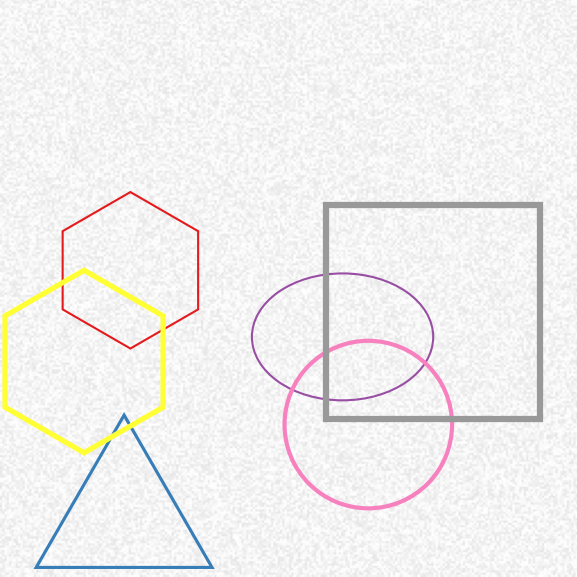[{"shape": "hexagon", "thickness": 1, "radius": 0.68, "center": [0.226, 0.531]}, {"shape": "triangle", "thickness": 1.5, "radius": 0.88, "center": [0.215, 0.104]}, {"shape": "oval", "thickness": 1, "radius": 0.78, "center": [0.593, 0.416]}, {"shape": "hexagon", "thickness": 2.5, "radius": 0.79, "center": [0.146, 0.373]}, {"shape": "circle", "thickness": 2, "radius": 0.73, "center": [0.638, 0.264]}, {"shape": "square", "thickness": 3, "radius": 0.92, "center": [0.75, 0.459]}]